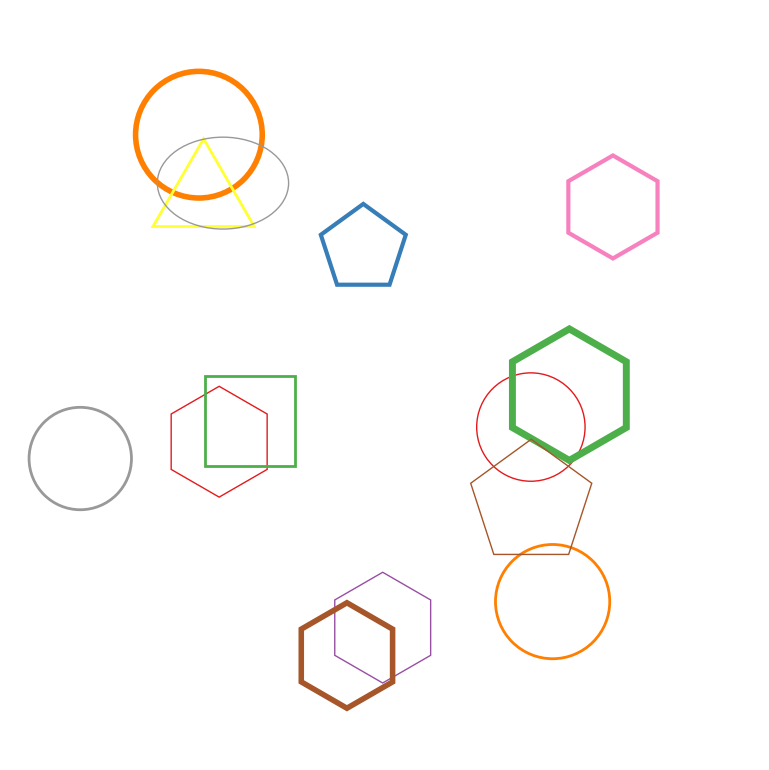[{"shape": "circle", "thickness": 0.5, "radius": 0.35, "center": [0.689, 0.445]}, {"shape": "hexagon", "thickness": 0.5, "radius": 0.36, "center": [0.285, 0.426]}, {"shape": "pentagon", "thickness": 1.5, "radius": 0.29, "center": [0.472, 0.677]}, {"shape": "square", "thickness": 1, "radius": 0.29, "center": [0.324, 0.453]}, {"shape": "hexagon", "thickness": 2.5, "radius": 0.43, "center": [0.739, 0.487]}, {"shape": "hexagon", "thickness": 0.5, "radius": 0.36, "center": [0.497, 0.185]}, {"shape": "circle", "thickness": 1, "radius": 0.37, "center": [0.718, 0.219]}, {"shape": "circle", "thickness": 2, "radius": 0.41, "center": [0.258, 0.825]}, {"shape": "triangle", "thickness": 1, "radius": 0.38, "center": [0.264, 0.744]}, {"shape": "hexagon", "thickness": 2, "radius": 0.34, "center": [0.451, 0.149]}, {"shape": "pentagon", "thickness": 0.5, "radius": 0.41, "center": [0.69, 0.347]}, {"shape": "hexagon", "thickness": 1.5, "radius": 0.33, "center": [0.796, 0.731]}, {"shape": "oval", "thickness": 0.5, "radius": 0.43, "center": [0.29, 0.762]}, {"shape": "circle", "thickness": 1, "radius": 0.33, "center": [0.104, 0.405]}]